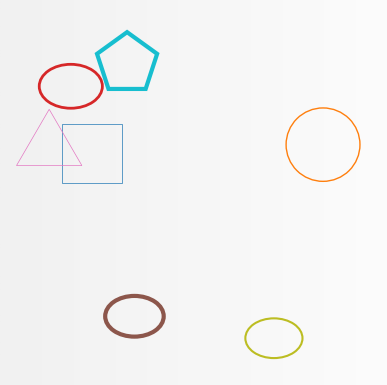[{"shape": "square", "thickness": 0.5, "radius": 0.38, "center": [0.237, 0.602]}, {"shape": "circle", "thickness": 1, "radius": 0.48, "center": [0.834, 0.624]}, {"shape": "oval", "thickness": 2, "radius": 0.41, "center": [0.183, 0.776]}, {"shape": "oval", "thickness": 3, "radius": 0.38, "center": [0.347, 0.179]}, {"shape": "triangle", "thickness": 0.5, "radius": 0.49, "center": [0.127, 0.619]}, {"shape": "oval", "thickness": 1.5, "radius": 0.37, "center": [0.707, 0.122]}, {"shape": "pentagon", "thickness": 3, "radius": 0.41, "center": [0.328, 0.835]}]